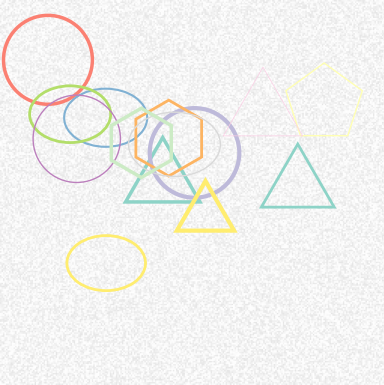[{"shape": "triangle", "thickness": 2, "radius": 0.55, "center": [0.773, 0.517]}, {"shape": "triangle", "thickness": 2.5, "radius": 0.56, "center": [0.423, 0.531]}, {"shape": "pentagon", "thickness": 1, "radius": 0.52, "center": [0.842, 0.732]}, {"shape": "circle", "thickness": 3, "radius": 0.58, "center": [0.505, 0.603]}, {"shape": "circle", "thickness": 2.5, "radius": 0.58, "center": [0.125, 0.845]}, {"shape": "oval", "thickness": 1.5, "radius": 0.54, "center": [0.274, 0.694]}, {"shape": "hexagon", "thickness": 2, "radius": 0.49, "center": [0.438, 0.641]}, {"shape": "oval", "thickness": 2, "radius": 0.53, "center": [0.182, 0.703]}, {"shape": "triangle", "thickness": 0.5, "radius": 0.6, "center": [0.683, 0.707]}, {"shape": "oval", "thickness": 1, "radius": 0.6, "center": [0.453, 0.625]}, {"shape": "circle", "thickness": 1, "radius": 0.57, "center": [0.199, 0.639]}, {"shape": "hexagon", "thickness": 2.5, "radius": 0.45, "center": [0.367, 0.629]}, {"shape": "oval", "thickness": 2, "radius": 0.51, "center": [0.276, 0.317]}, {"shape": "triangle", "thickness": 3, "radius": 0.43, "center": [0.534, 0.444]}]